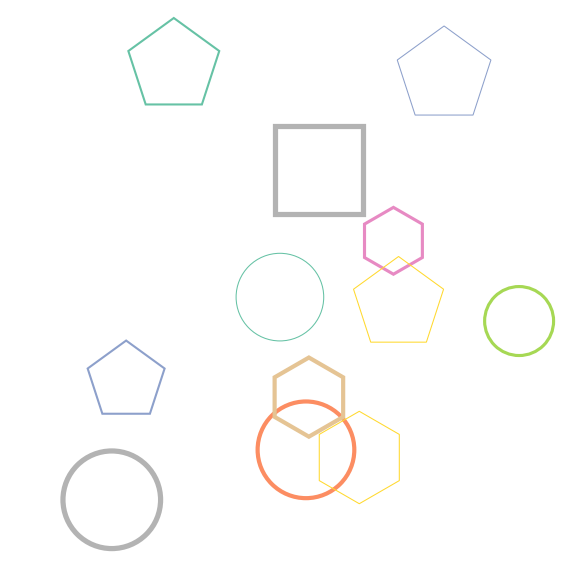[{"shape": "circle", "thickness": 0.5, "radius": 0.38, "center": [0.485, 0.485]}, {"shape": "pentagon", "thickness": 1, "radius": 0.41, "center": [0.301, 0.885]}, {"shape": "circle", "thickness": 2, "radius": 0.42, "center": [0.53, 0.22]}, {"shape": "pentagon", "thickness": 0.5, "radius": 0.43, "center": [0.769, 0.869]}, {"shape": "pentagon", "thickness": 1, "radius": 0.35, "center": [0.218, 0.339]}, {"shape": "hexagon", "thickness": 1.5, "radius": 0.29, "center": [0.681, 0.582]}, {"shape": "circle", "thickness": 1.5, "radius": 0.3, "center": [0.899, 0.443]}, {"shape": "pentagon", "thickness": 0.5, "radius": 0.41, "center": [0.69, 0.473]}, {"shape": "hexagon", "thickness": 0.5, "radius": 0.4, "center": [0.622, 0.207]}, {"shape": "hexagon", "thickness": 2, "radius": 0.34, "center": [0.535, 0.312]}, {"shape": "square", "thickness": 2.5, "radius": 0.38, "center": [0.552, 0.705]}, {"shape": "circle", "thickness": 2.5, "radius": 0.42, "center": [0.194, 0.134]}]